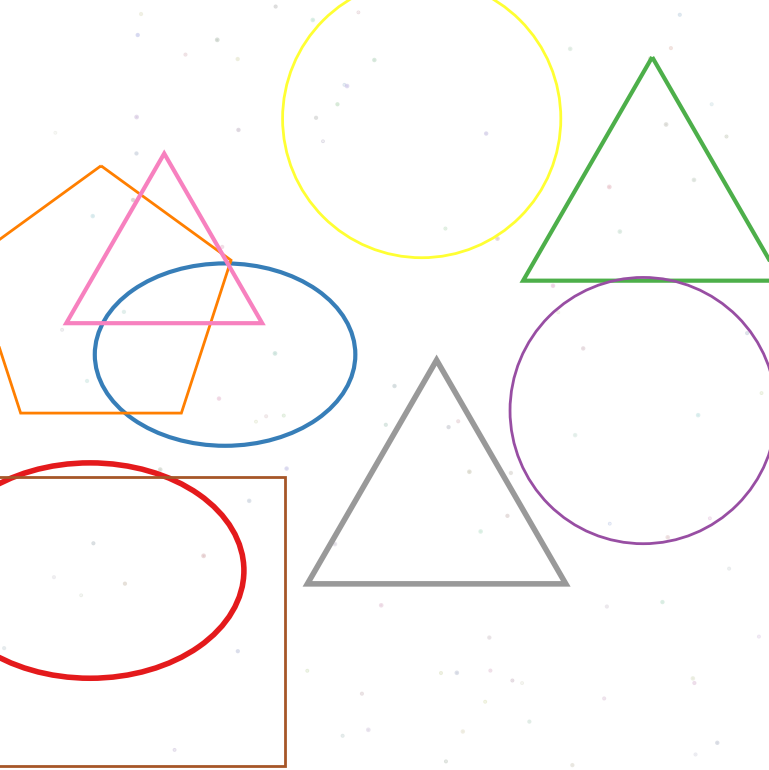[{"shape": "oval", "thickness": 2, "radius": 1.0, "center": [0.117, 0.259]}, {"shape": "oval", "thickness": 1.5, "radius": 0.85, "center": [0.292, 0.539]}, {"shape": "triangle", "thickness": 1.5, "radius": 0.97, "center": [0.847, 0.732]}, {"shape": "circle", "thickness": 1, "radius": 0.86, "center": [0.835, 0.467]}, {"shape": "pentagon", "thickness": 1, "radius": 0.89, "center": [0.131, 0.607]}, {"shape": "circle", "thickness": 1, "radius": 0.9, "center": [0.548, 0.846]}, {"shape": "square", "thickness": 1, "radius": 0.94, "center": [0.183, 0.193]}, {"shape": "triangle", "thickness": 1.5, "radius": 0.73, "center": [0.213, 0.654]}, {"shape": "triangle", "thickness": 2, "radius": 0.97, "center": [0.567, 0.339]}]